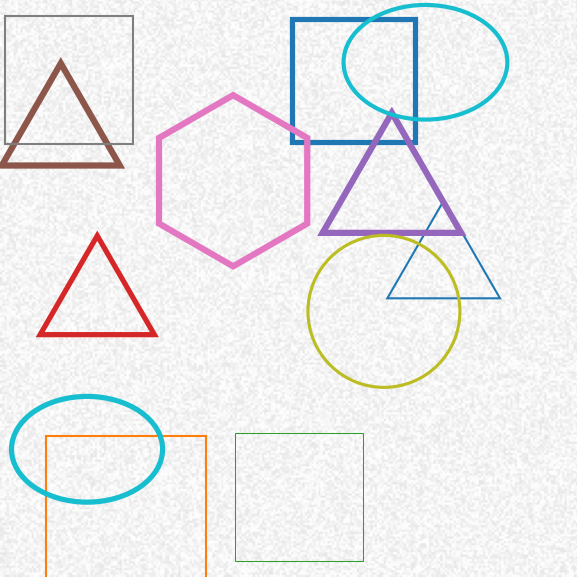[{"shape": "triangle", "thickness": 1, "radius": 0.56, "center": [0.768, 0.539]}, {"shape": "square", "thickness": 2.5, "radius": 0.53, "center": [0.612, 0.86]}, {"shape": "square", "thickness": 1, "radius": 0.69, "center": [0.219, 0.106]}, {"shape": "square", "thickness": 0.5, "radius": 0.56, "center": [0.518, 0.138]}, {"shape": "triangle", "thickness": 2.5, "radius": 0.57, "center": [0.168, 0.477]}, {"shape": "triangle", "thickness": 3, "radius": 0.69, "center": [0.679, 0.665]}, {"shape": "triangle", "thickness": 3, "radius": 0.59, "center": [0.105, 0.772]}, {"shape": "hexagon", "thickness": 3, "radius": 0.74, "center": [0.404, 0.686]}, {"shape": "square", "thickness": 1, "radius": 0.55, "center": [0.12, 0.86]}, {"shape": "circle", "thickness": 1.5, "radius": 0.66, "center": [0.665, 0.46]}, {"shape": "oval", "thickness": 2, "radius": 0.71, "center": [0.737, 0.891]}, {"shape": "oval", "thickness": 2.5, "radius": 0.65, "center": [0.151, 0.221]}]